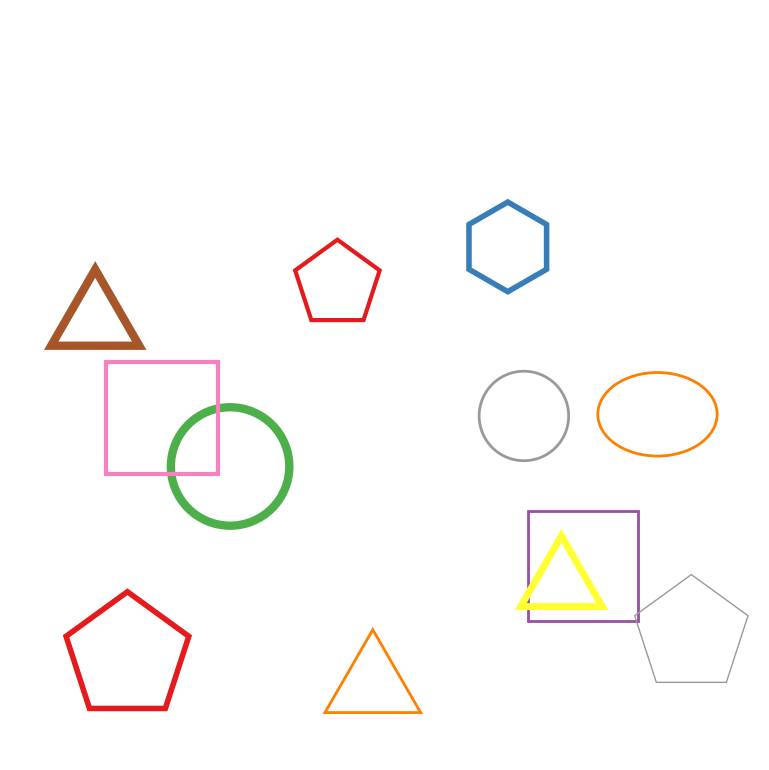[{"shape": "pentagon", "thickness": 1.5, "radius": 0.29, "center": [0.438, 0.631]}, {"shape": "pentagon", "thickness": 2, "radius": 0.42, "center": [0.165, 0.148]}, {"shape": "hexagon", "thickness": 2, "radius": 0.29, "center": [0.659, 0.679]}, {"shape": "circle", "thickness": 3, "radius": 0.38, "center": [0.299, 0.394]}, {"shape": "square", "thickness": 1, "radius": 0.36, "center": [0.757, 0.264]}, {"shape": "oval", "thickness": 1, "radius": 0.39, "center": [0.854, 0.462]}, {"shape": "triangle", "thickness": 1, "radius": 0.36, "center": [0.484, 0.11]}, {"shape": "triangle", "thickness": 2.5, "radius": 0.31, "center": [0.729, 0.243]}, {"shape": "triangle", "thickness": 3, "radius": 0.33, "center": [0.124, 0.584]}, {"shape": "square", "thickness": 1.5, "radius": 0.36, "center": [0.21, 0.457]}, {"shape": "pentagon", "thickness": 0.5, "radius": 0.39, "center": [0.898, 0.176]}, {"shape": "circle", "thickness": 1, "radius": 0.29, "center": [0.68, 0.46]}]